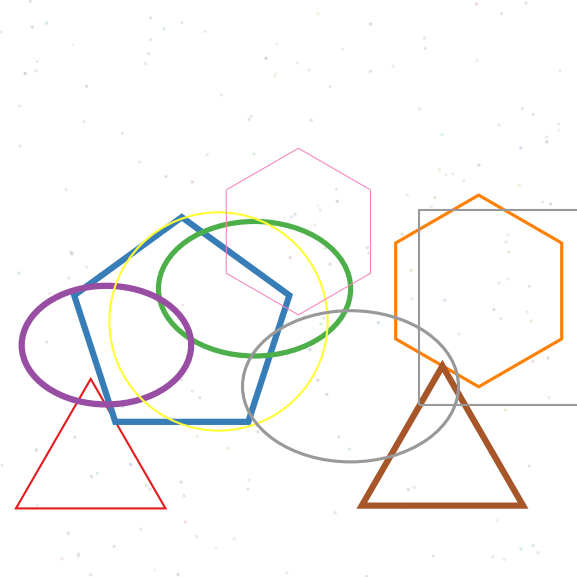[{"shape": "triangle", "thickness": 1, "radius": 0.75, "center": [0.157, 0.194]}, {"shape": "pentagon", "thickness": 3, "radius": 0.98, "center": [0.315, 0.427]}, {"shape": "oval", "thickness": 2.5, "radius": 0.83, "center": [0.441, 0.499]}, {"shape": "oval", "thickness": 3, "radius": 0.73, "center": [0.184, 0.402]}, {"shape": "hexagon", "thickness": 1.5, "radius": 0.83, "center": [0.829, 0.495]}, {"shape": "circle", "thickness": 1, "radius": 0.95, "center": [0.378, 0.442]}, {"shape": "triangle", "thickness": 3, "radius": 0.81, "center": [0.766, 0.204]}, {"shape": "hexagon", "thickness": 0.5, "radius": 0.72, "center": [0.517, 0.598]}, {"shape": "oval", "thickness": 1.5, "radius": 0.93, "center": [0.607, 0.33]}, {"shape": "square", "thickness": 1, "radius": 0.84, "center": [0.894, 0.466]}]